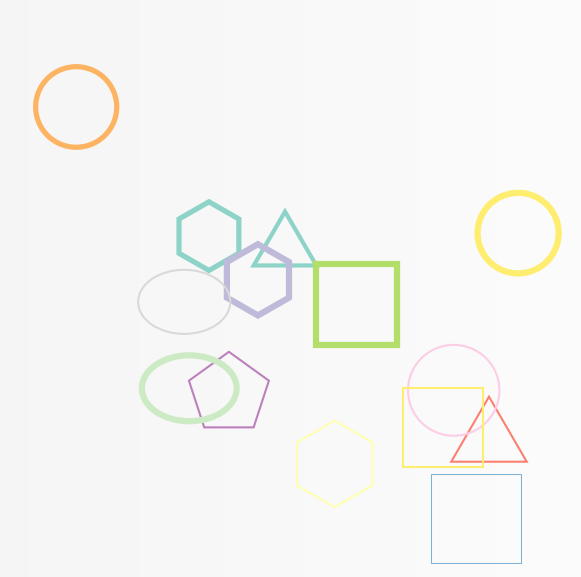[{"shape": "triangle", "thickness": 2, "radius": 0.31, "center": [0.49, 0.571]}, {"shape": "hexagon", "thickness": 2.5, "radius": 0.3, "center": [0.359, 0.59]}, {"shape": "hexagon", "thickness": 1, "radius": 0.37, "center": [0.576, 0.196]}, {"shape": "hexagon", "thickness": 3, "radius": 0.31, "center": [0.444, 0.515]}, {"shape": "triangle", "thickness": 1, "radius": 0.38, "center": [0.841, 0.237]}, {"shape": "square", "thickness": 0.5, "radius": 0.39, "center": [0.819, 0.101]}, {"shape": "circle", "thickness": 2.5, "radius": 0.35, "center": [0.131, 0.814]}, {"shape": "square", "thickness": 3, "radius": 0.35, "center": [0.613, 0.473]}, {"shape": "circle", "thickness": 1, "radius": 0.39, "center": [0.781, 0.323]}, {"shape": "oval", "thickness": 1, "radius": 0.4, "center": [0.317, 0.476]}, {"shape": "pentagon", "thickness": 1, "radius": 0.36, "center": [0.394, 0.318]}, {"shape": "oval", "thickness": 3, "radius": 0.41, "center": [0.326, 0.327]}, {"shape": "square", "thickness": 1, "radius": 0.34, "center": [0.762, 0.259]}, {"shape": "circle", "thickness": 3, "radius": 0.35, "center": [0.891, 0.595]}]